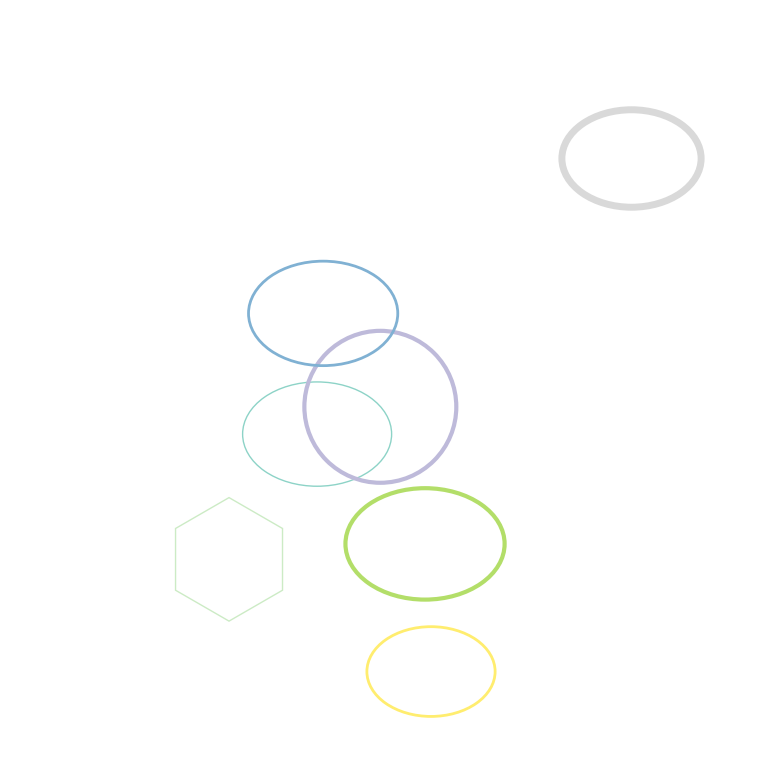[{"shape": "oval", "thickness": 0.5, "radius": 0.48, "center": [0.412, 0.436]}, {"shape": "circle", "thickness": 1.5, "radius": 0.49, "center": [0.494, 0.472]}, {"shape": "oval", "thickness": 1, "radius": 0.48, "center": [0.42, 0.593]}, {"shape": "oval", "thickness": 1.5, "radius": 0.52, "center": [0.552, 0.294]}, {"shape": "oval", "thickness": 2.5, "radius": 0.45, "center": [0.82, 0.794]}, {"shape": "hexagon", "thickness": 0.5, "radius": 0.4, "center": [0.297, 0.274]}, {"shape": "oval", "thickness": 1, "radius": 0.42, "center": [0.56, 0.128]}]